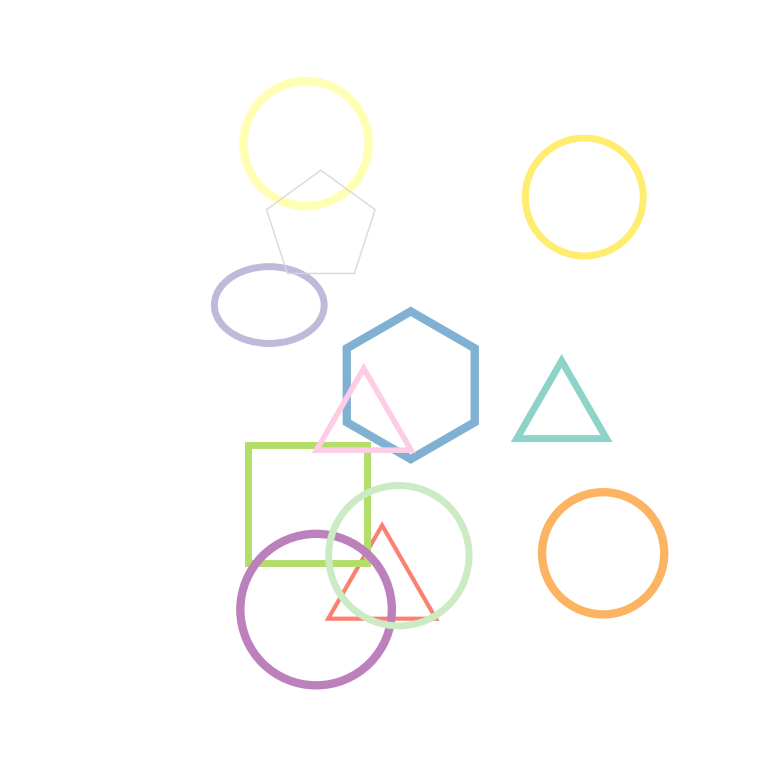[{"shape": "triangle", "thickness": 2.5, "radius": 0.34, "center": [0.729, 0.464]}, {"shape": "circle", "thickness": 3, "radius": 0.41, "center": [0.397, 0.814]}, {"shape": "oval", "thickness": 2.5, "radius": 0.36, "center": [0.35, 0.604]}, {"shape": "triangle", "thickness": 1.5, "radius": 0.4, "center": [0.496, 0.237]}, {"shape": "hexagon", "thickness": 3, "radius": 0.48, "center": [0.533, 0.5]}, {"shape": "circle", "thickness": 3, "radius": 0.4, "center": [0.783, 0.281]}, {"shape": "square", "thickness": 2.5, "radius": 0.38, "center": [0.4, 0.345]}, {"shape": "triangle", "thickness": 2, "radius": 0.35, "center": [0.472, 0.451]}, {"shape": "pentagon", "thickness": 0.5, "radius": 0.37, "center": [0.417, 0.705]}, {"shape": "circle", "thickness": 3, "radius": 0.49, "center": [0.411, 0.208]}, {"shape": "circle", "thickness": 2.5, "radius": 0.46, "center": [0.518, 0.278]}, {"shape": "circle", "thickness": 2.5, "radius": 0.38, "center": [0.759, 0.744]}]